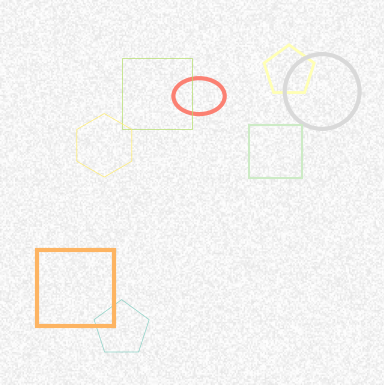[{"shape": "pentagon", "thickness": 0.5, "radius": 0.38, "center": [0.316, 0.147]}, {"shape": "pentagon", "thickness": 2, "radius": 0.34, "center": [0.751, 0.815]}, {"shape": "oval", "thickness": 3, "radius": 0.33, "center": [0.517, 0.75]}, {"shape": "square", "thickness": 3, "radius": 0.5, "center": [0.196, 0.253]}, {"shape": "square", "thickness": 0.5, "radius": 0.46, "center": [0.408, 0.758]}, {"shape": "circle", "thickness": 3, "radius": 0.49, "center": [0.837, 0.762]}, {"shape": "square", "thickness": 1.5, "radius": 0.34, "center": [0.715, 0.607]}, {"shape": "hexagon", "thickness": 0.5, "radius": 0.41, "center": [0.271, 0.623]}]